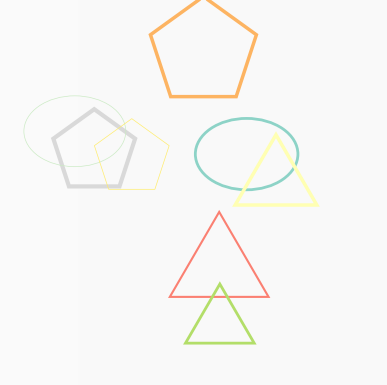[{"shape": "oval", "thickness": 2, "radius": 0.66, "center": [0.636, 0.6]}, {"shape": "triangle", "thickness": 2.5, "radius": 0.61, "center": [0.712, 0.528]}, {"shape": "triangle", "thickness": 1.5, "radius": 0.74, "center": [0.566, 0.302]}, {"shape": "pentagon", "thickness": 2.5, "radius": 0.72, "center": [0.525, 0.865]}, {"shape": "triangle", "thickness": 2, "radius": 0.51, "center": [0.567, 0.16]}, {"shape": "pentagon", "thickness": 3, "radius": 0.55, "center": [0.243, 0.606]}, {"shape": "oval", "thickness": 0.5, "radius": 0.66, "center": [0.193, 0.659]}, {"shape": "pentagon", "thickness": 0.5, "radius": 0.51, "center": [0.34, 0.59]}]